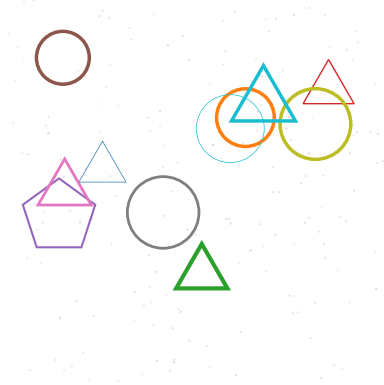[{"shape": "triangle", "thickness": 0.5, "radius": 0.35, "center": [0.266, 0.562]}, {"shape": "circle", "thickness": 2.5, "radius": 0.37, "center": [0.637, 0.694]}, {"shape": "triangle", "thickness": 3, "radius": 0.38, "center": [0.524, 0.289]}, {"shape": "triangle", "thickness": 1, "radius": 0.38, "center": [0.853, 0.769]}, {"shape": "pentagon", "thickness": 1.5, "radius": 0.49, "center": [0.153, 0.438]}, {"shape": "circle", "thickness": 2.5, "radius": 0.34, "center": [0.163, 0.85]}, {"shape": "triangle", "thickness": 2, "radius": 0.4, "center": [0.168, 0.507]}, {"shape": "circle", "thickness": 2, "radius": 0.46, "center": [0.424, 0.448]}, {"shape": "circle", "thickness": 2.5, "radius": 0.46, "center": [0.819, 0.678]}, {"shape": "circle", "thickness": 0.5, "radius": 0.44, "center": [0.598, 0.666]}, {"shape": "triangle", "thickness": 2.5, "radius": 0.48, "center": [0.684, 0.734]}]